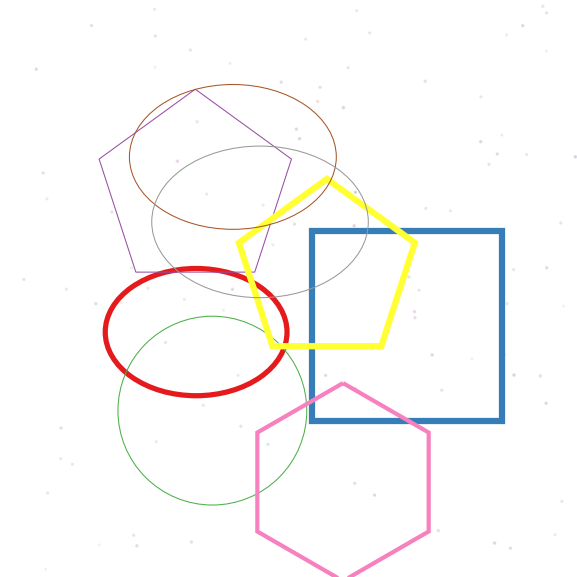[{"shape": "oval", "thickness": 2.5, "radius": 0.79, "center": [0.34, 0.424]}, {"shape": "square", "thickness": 3, "radius": 0.82, "center": [0.705, 0.435]}, {"shape": "circle", "thickness": 0.5, "radius": 0.82, "center": [0.368, 0.288]}, {"shape": "pentagon", "thickness": 0.5, "radius": 0.88, "center": [0.338, 0.67]}, {"shape": "pentagon", "thickness": 3, "radius": 0.8, "center": [0.566, 0.529]}, {"shape": "oval", "thickness": 0.5, "radius": 0.9, "center": [0.403, 0.727]}, {"shape": "hexagon", "thickness": 2, "radius": 0.86, "center": [0.594, 0.164]}, {"shape": "oval", "thickness": 0.5, "radius": 0.94, "center": [0.45, 0.615]}]